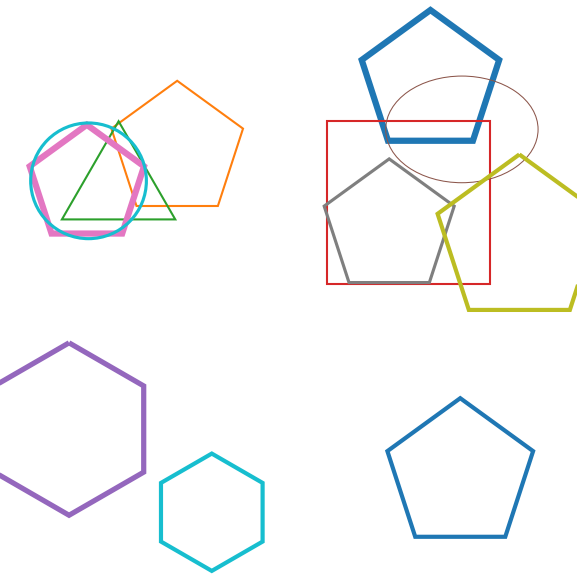[{"shape": "pentagon", "thickness": 3, "radius": 0.63, "center": [0.745, 0.857]}, {"shape": "pentagon", "thickness": 2, "radius": 0.66, "center": [0.797, 0.177]}, {"shape": "pentagon", "thickness": 1, "radius": 0.6, "center": [0.307, 0.739]}, {"shape": "triangle", "thickness": 1, "radius": 0.57, "center": [0.205, 0.676]}, {"shape": "square", "thickness": 1, "radius": 0.7, "center": [0.707, 0.648]}, {"shape": "hexagon", "thickness": 2.5, "radius": 0.75, "center": [0.12, 0.256]}, {"shape": "oval", "thickness": 0.5, "radius": 0.66, "center": [0.8, 0.775]}, {"shape": "pentagon", "thickness": 3, "radius": 0.52, "center": [0.15, 0.679]}, {"shape": "pentagon", "thickness": 1.5, "radius": 0.59, "center": [0.674, 0.606]}, {"shape": "pentagon", "thickness": 2, "radius": 0.74, "center": [0.899, 0.583]}, {"shape": "circle", "thickness": 1.5, "radius": 0.5, "center": [0.153, 0.686]}, {"shape": "hexagon", "thickness": 2, "radius": 0.51, "center": [0.367, 0.112]}]